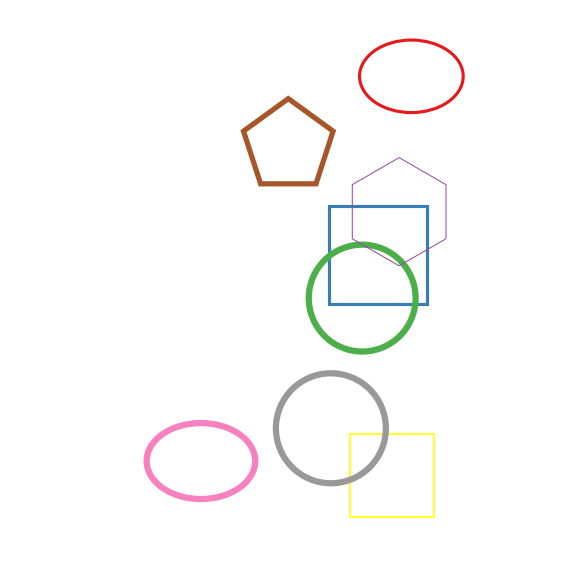[{"shape": "oval", "thickness": 1.5, "radius": 0.45, "center": [0.712, 0.867]}, {"shape": "square", "thickness": 1.5, "radius": 0.43, "center": [0.655, 0.558]}, {"shape": "circle", "thickness": 3, "radius": 0.46, "center": [0.627, 0.483]}, {"shape": "hexagon", "thickness": 0.5, "radius": 0.47, "center": [0.691, 0.633]}, {"shape": "square", "thickness": 1, "radius": 0.36, "center": [0.678, 0.176]}, {"shape": "pentagon", "thickness": 2.5, "radius": 0.41, "center": [0.499, 0.747]}, {"shape": "oval", "thickness": 3, "radius": 0.47, "center": [0.348, 0.201]}, {"shape": "circle", "thickness": 3, "radius": 0.48, "center": [0.573, 0.258]}]